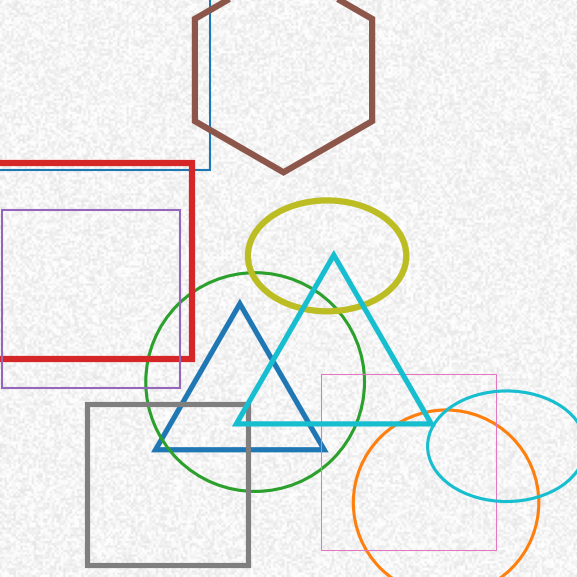[{"shape": "triangle", "thickness": 2.5, "radius": 0.84, "center": [0.415, 0.305]}, {"shape": "square", "thickness": 1, "radius": 0.97, "center": [0.169, 0.898]}, {"shape": "circle", "thickness": 1.5, "radius": 0.8, "center": [0.772, 0.129]}, {"shape": "circle", "thickness": 1.5, "radius": 0.95, "center": [0.442, 0.338]}, {"shape": "square", "thickness": 3, "radius": 0.85, "center": [0.163, 0.547]}, {"shape": "square", "thickness": 1, "radius": 0.77, "center": [0.158, 0.481]}, {"shape": "hexagon", "thickness": 3, "radius": 0.89, "center": [0.491, 0.878]}, {"shape": "square", "thickness": 0.5, "radius": 0.76, "center": [0.707, 0.199]}, {"shape": "square", "thickness": 2.5, "radius": 0.7, "center": [0.29, 0.16]}, {"shape": "oval", "thickness": 3, "radius": 0.69, "center": [0.566, 0.556]}, {"shape": "triangle", "thickness": 2.5, "radius": 0.97, "center": [0.578, 0.363]}, {"shape": "oval", "thickness": 1.5, "radius": 0.68, "center": [0.877, 0.226]}]